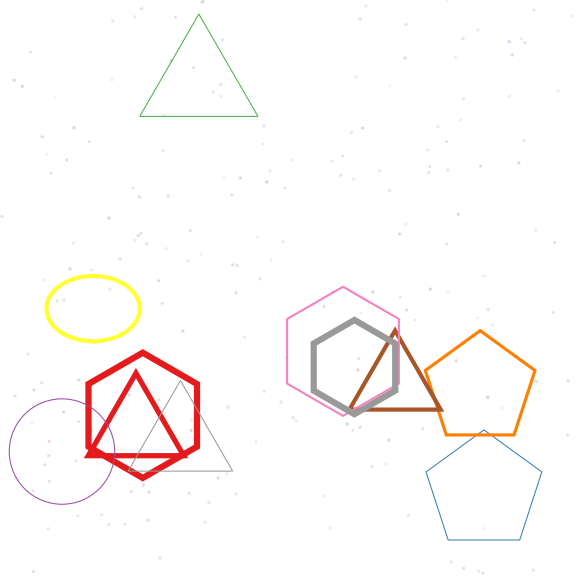[{"shape": "triangle", "thickness": 2.5, "radius": 0.48, "center": [0.235, 0.258]}, {"shape": "hexagon", "thickness": 3, "radius": 0.54, "center": [0.247, 0.28]}, {"shape": "pentagon", "thickness": 0.5, "radius": 0.53, "center": [0.838, 0.149]}, {"shape": "triangle", "thickness": 0.5, "radius": 0.59, "center": [0.344, 0.857]}, {"shape": "circle", "thickness": 0.5, "radius": 0.46, "center": [0.107, 0.217]}, {"shape": "pentagon", "thickness": 1.5, "radius": 0.5, "center": [0.831, 0.327]}, {"shape": "oval", "thickness": 2, "radius": 0.4, "center": [0.161, 0.465]}, {"shape": "triangle", "thickness": 2, "radius": 0.46, "center": [0.684, 0.336]}, {"shape": "hexagon", "thickness": 1, "radius": 0.56, "center": [0.594, 0.391]}, {"shape": "triangle", "thickness": 0.5, "radius": 0.52, "center": [0.312, 0.236]}, {"shape": "hexagon", "thickness": 3, "radius": 0.41, "center": [0.614, 0.363]}]